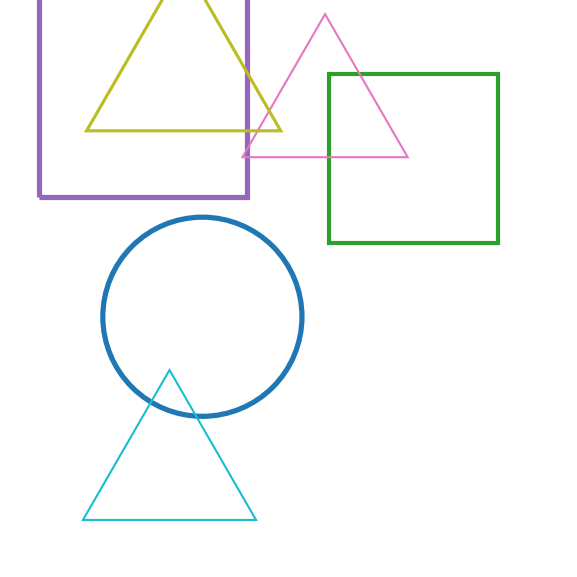[{"shape": "circle", "thickness": 2.5, "radius": 0.86, "center": [0.35, 0.451]}, {"shape": "square", "thickness": 2, "radius": 0.73, "center": [0.716, 0.724]}, {"shape": "square", "thickness": 2.5, "radius": 0.9, "center": [0.247, 0.839]}, {"shape": "triangle", "thickness": 1, "radius": 0.83, "center": [0.563, 0.81]}, {"shape": "triangle", "thickness": 1.5, "radius": 0.97, "center": [0.318, 0.87]}, {"shape": "triangle", "thickness": 1, "radius": 0.87, "center": [0.294, 0.185]}]